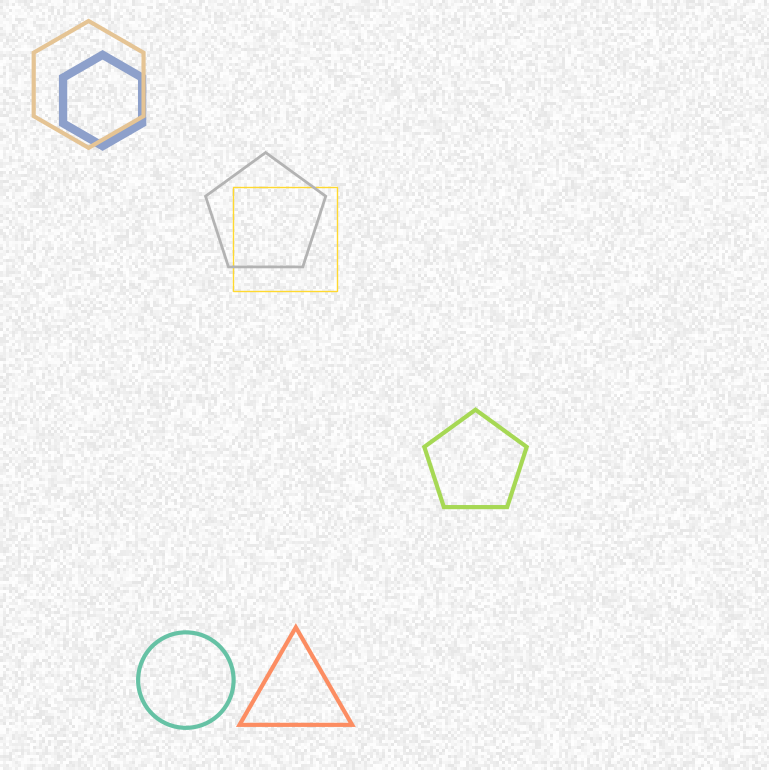[{"shape": "circle", "thickness": 1.5, "radius": 0.31, "center": [0.241, 0.117]}, {"shape": "triangle", "thickness": 1.5, "radius": 0.42, "center": [0.384, 0.101]}, {"shape": "hexagon", "thickness": 3, "radius": 0.3, "center": [0.133, 0.87]}, {"shape": "pentagon", "thickness": 1.5, "radius": 0.35, "center": [0.618, 0.398]}, {"shape": "square", "thickness": 0.5, "radius": 0.34, "center": [0.37, 0.689]}, {"shape": "hexagon", "thickness": 1.5, "radius": 0.41, "center": [0.115, 0.89]}, {"shape": "pentagon", "thickness": 1, "radius": 0.41, "center": [0.345, 0.72]}]